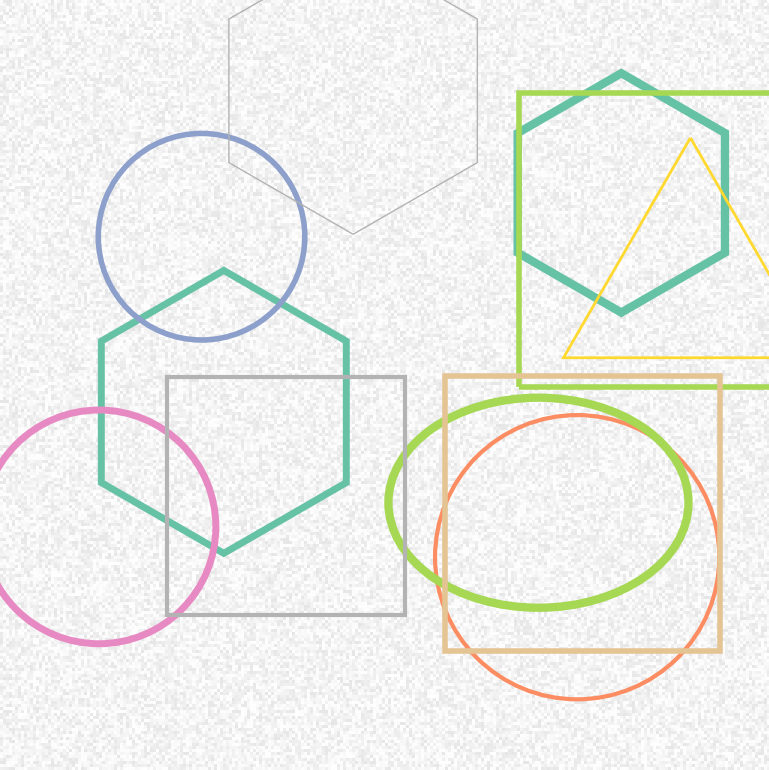[{"shape": "hexagon", "thickness": 2.5, "radius": 0.92, "center": [0.291, 0.465]}, {"shape": "hexagon", "thickness": 3, "radius": 0.78, "center": [0.807, 0.75]}, {"shape": "circle", "thickness": 1.5, "radius": 0.92, "center": [0.75, 0.276]}, {"shape": "circle", "thickness": 2, "radius": 0.67, "center": [0.262, 0.693]}, {"shape": "circle", "thickness": 2.5, "radius": 0.76, "center": [0.129, 0.316]}, {"shape": "square", "thickness": 2, "radius": 0.96, "center": [0.865, 0.688]}, {"shape": "oval", "thickness": 3, "radius": 0.97, "center": [0.699, 0.347]}, {"shape": "triangle", "thickness": 1, "radius": 0.95, "center": [0.897, 0.631]}, {"shape": "square", "thickness": 2, "radius": 0.89, "center": [0.757, 0.333]}, {"shape": "hexagon", "thickness": 0.5, "radius": 0.93, "center": [0.459, 0.882]}, {"shape": "square", "thickness": 1.5, "radius": 0.77, "center": [0.372, 0.356]}]